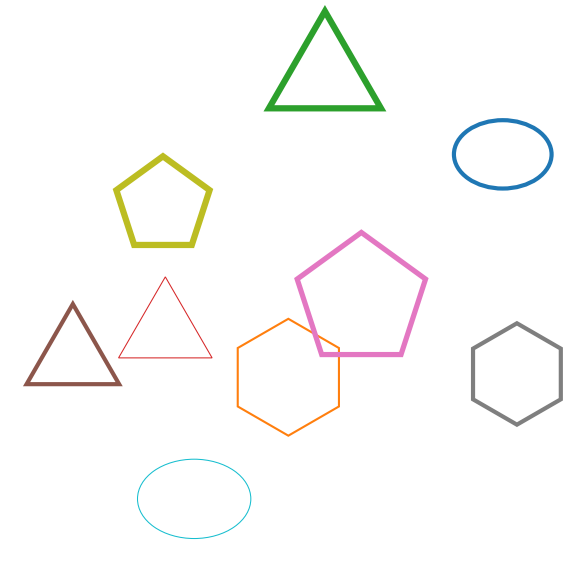[{"shape": "oval", "thickness": 2, "radius": 0.42, "center": [0.871, 0.732]}, {"shape": "hexagon", "thickness": 1, "radius": 0.51, "center": [0.499, 0.346]}, {"shape": "triangle", "thickness": 3, "radius": 0.56, "center": [0.563, 0.868]}, {"shape": "triangle", "thickness": 0.5, "radius": 0.47, "center": [0.286, 0.426]}, {"shape": "triangle", "thickness": 2, "radius": 0.46, "center": [0.126, 0.38]}, {"shape": "pentagon", "thickness": 2.5, "radius": 0.58, "center": [0.626, 0.48]}, {"shape": "hexagon", "thickness": 2, "radius": 0.44, "center": [0.895, 0.352]}, {"shape": "pentagon", "thickness": 3, "radius": 0.42, "center": [0.282, 0.644]}, {"shape": "oval", "thickness": 0.5, "radius": 0.49, "center": [0.336, 0.135]}]